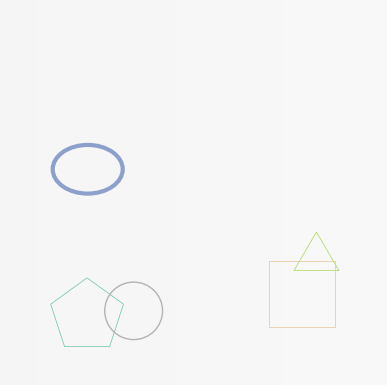[{"shape": "pentagon", "thickness": 0.5, "radius": 0.49, "center": [0.225, 0.18]}, {"shape": "oval", "thickness": 3, "radius": 0.45, "center": [0.226, 0.56]}, {"shape": "triangle", "thickness": 0.5, "radius": 0.33, "center": [0.817, 0.331]}, {"shape": "square", "thickness": 0.5, "radius": 0.43, "center": [0.78, 0.237]}, {"shape": "circle", "thickness": 1, "radius": 0.37, "center": [0.345, 0.193]}]